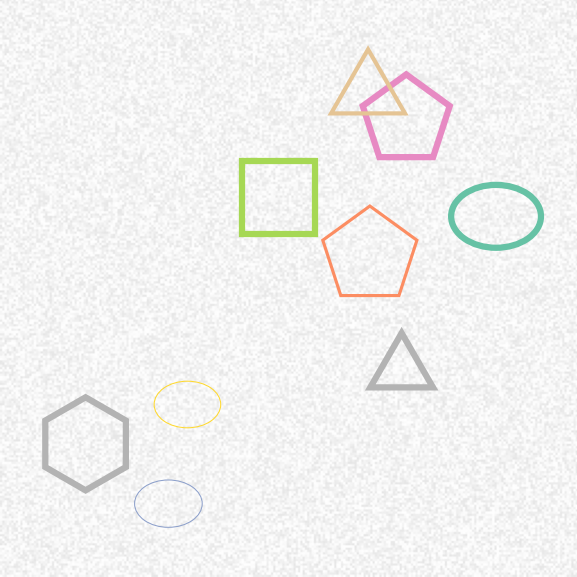[{"shape": "oval", "thickness": 3, "radius": 0.39, "center": [0.859, 0.625]}, {"shape": "pentagon", "thickness": 1.5, "radius": 0.43, "center": [0.64, 0.557]}, {"shape": "oval", "thickness": 0.5, "radius": 0.29, "center": [0.292, 0.127]}, {"shape": "pentagon", "thickness": 3, "radius": 0.4, "center": [0.703, 0.791]}, {"shape": "square", "thickness": 3, "radius": 0.31, "center": [0.482, 0.657]}, {"shape": "oval", "thickness": 0.5, "radius": 0.29, "center": [0.325, 0.299]}, {"shape": "triangle", "thickness": 2, "radius": 0.37, "center": [0.637, 0.84]}, {"shape": "triangle", "thickness": 3, "radius": 0.31, "center": [0.695, 0.36]}, {"shape": "hexagon", "thickness": 3, "radius": 0.4, "center": [0.148, 0.231]}]